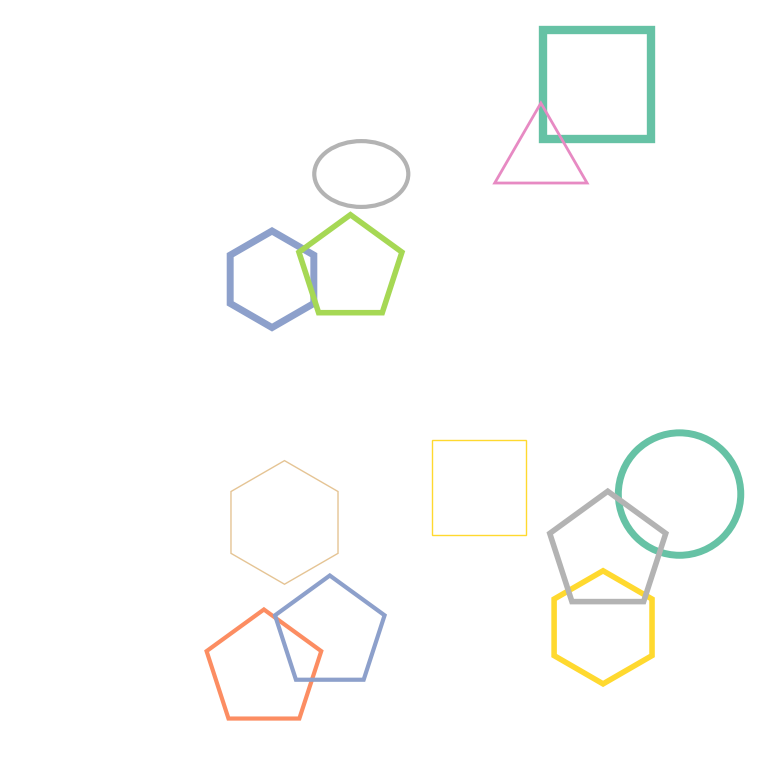[{"shape": "circle", "thickness": 2.5, "radius": 0.4, "center": [0.883, 0.358]}, {"shape": "square", "thickness": 3, "radius": 0.35, "center": [0.775, 0.89]}, {"shape": "pentagon", "thickness": 1.5, "radius": 0.39, "center": [0.343, 0.13]}, {"shape": "hexagon", "thickness": 2.5, "radius": 0.31, "center": [0.353, 0.637]}, {"shape": "pentagon", "thickness": 1.5, "radius": 0.37, "center": [0.428, 0.178]}, {"shape": "triangle", "thickness": 1, "radius": 0.35, "center": [0.702, 0.797]}, {"shape": "pentagon", "thickness": 2, "radius": 0.35, "center": [0.455, 0.651]}, {"shape": "square", "thickness": 0.5, "radius": 0.31, "center": [0.622, 0.367]}, {"shape": "hexagon", "thickness": 2, "radius": 0.37, "center": [0.783, 0.185]}, {"shape": "hexagon", "thickness": 0.5, "radius": 0.4, "center": [0.369, 0.322]}, {"shape": "pentagon", "thickness": 2, "radius": 0.4, "center": [0.789, 0.283]}, {"shape": "oval", "thickness": 1.5, "radius": 0.31, "center": [0.469, 0.774]}]